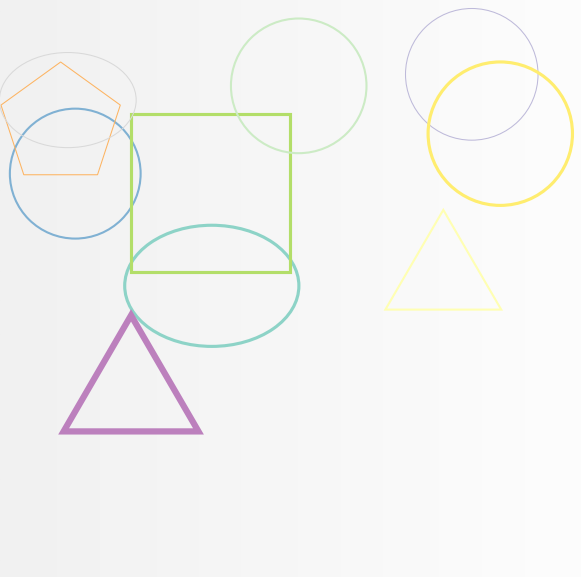[{"shape": "oval", "thickness": 1.5, "radius": 0.75, "center": [0.364, 0.504]}, {"shape": "triangle", "thickness": 1, "radius": 0.58, "center": [0.763, 0.521]}, {"shape": "circle", "thickness": 0.5, "radius": 0.57, "center": [0.812, 0.87]}, {"shape": "circle", "thickness": 1, "radius": 0.56, "center": [0.129, 0.698]}, {"shape": "pentagon", "thickness": 0.5, "radius": 0.54, "center": [0.104, 0.784]}, {"shape": "square", "thickness": 1.5, "radius": 0.68, "center": [0.362, 0.665]}, {"shape": "oval", "thickness": 0.5, "radius": 0.59, "center": [0.117, 0.826]}, {"shape": "triangle", "thickness": 3, "radius": 0.67, "center": [0.225, 0.319]}, {"shape": "circle", "thickness": 1, "radius": 0.58, "center": [0.514, 0.85]}, {"shape": "circle", "thickness": 1.5, "radius": 0.62, "center": [0.861, 0.768]}]